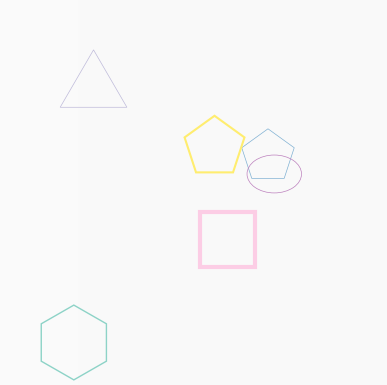[{"shape": "hexagon", "thickness": 1, "radius": 0.49, "center": [0.191, 0.11]}, {"shape": "triangle", "thickness": 0.5, "radius": 0.5, "center": [0.241, 0.771]}, {"shape": "pentagon", "thickness": 0.5, "radius": 0.36, "center": [0.692, 0.594]}, {"shape": "square", "thickness": 3, "radius": 0.35, "center": [0.586, 0.377]}, {"shape": "oval", "thickness": 0.5, "radius": 0.35, "center": [0.708, 0.548]}, {"shape": "pentagon", "thickness": 1.5, "radius": 0.41, "center": [0.554, 0.618]}]